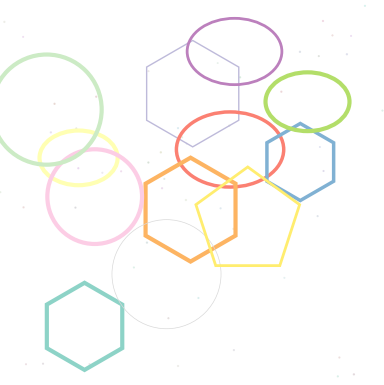[{"shape": "hexagon", "thickness": 3, "radius": 0.57, "center": [0.22, 0.152]}, {"shape": "oval", "thickness": 3, "radius": 0.51, "center": [0.204, 0.59]}, {"shape": "hexagon", "thickness": 1, "radius": 0.69, "center": [0.501, 0.757]}, {"shape": "oval", "thickness": 2.5, "radius": 0.7, "center": [0.598, 0.612]}, {"shape": "hexagon", "thickness": 2.5, "radius": 0.5, "center": [0.78, 0.579]}, {"shape": "hexagon", "thickness": 3, "radius": 0.67, "center": [0.495, 0.456]}, {"shape": "oval", "thickness": 3, "radius": 0.55, "center": [0.799, 0.736]}, {"shape": "circle", "thickness": 3, "radius": 0.61, "center": [0.246, 0.489]}, {"shape": "circle", "thickness": 0.5, "radius": 0.71, "center": [0.432, 0.288]}, {"shape": "oval", "thickness": 2, "radius": 0.62, "center": [0.609, 0.866]}, {"shape": "circle", "thickness": 3, "radius": 0.72, "center": [0.121, 0.715]}, {"shape": "pentagon", "thickness": 2, "radius": 0.71, "center": [0.644, 0.425]}]